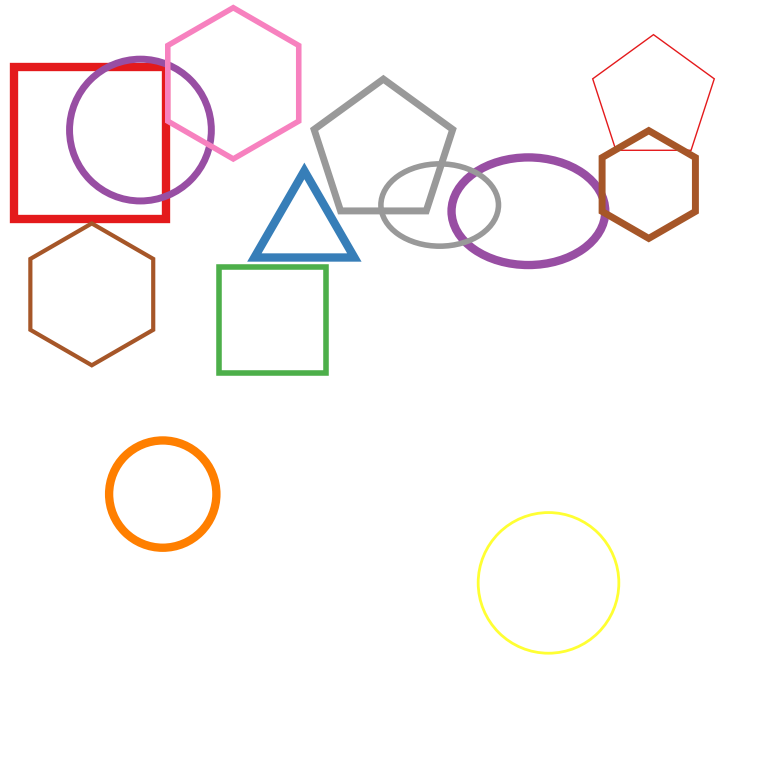[{"shape": "square", "thickness": 3, "radius": 0.49, "center": [0.117, 0.814]}, {"shape": "pentagon", "thickness": 0.5, "radius": 0.42, "center": [0.849, 0.872]}, {"shape": "triangle", "thickness": 3, "radius": 0.37, "center": [0.395, 0.703]}, {"shape": "square", "thickness": 2, "radius": 0.35, "center": [0.354, 0.585]}, {"shape": "circle", "thickness": 2.5, "radius": 0.46, "center": [0.182, 0.831]}, {"shape": "oval", "thickness": 3, "radius": 0.5, "center": [0.686, 0.726]}, {"shape": "circle", "thickness": 3, "radius": 0.35, "center": [0.211, 0.358]}, {"shape": "circle", "thickness": 1, "radius": 0.46, "center": [0.712, 0.243]}, {"shape": "hexagon", "thickness": 1.5, "radius": 0.46, "center": [0.119, 0.618]}, {"shape": "hexagon", "thickness": 2.5, "radius": 0.35, "center": [0.843, 0.76]}, {"shape": "hexagon", "thickness": 2, "radius": 0.49, "center": [0.303, 0.892]}, {"shape": "pentagon", "thickness": 2.5, "radius": 0.47, "center": [0.498, 0.803]}, {"shape": "oval", "thickness": 2, "radius": 0.38, "center": [0.571, 0.734]}]